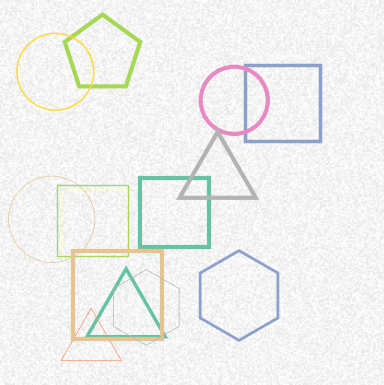[{"shape": "triangle", "thickness": 2.5, "radius": 0.59, "center": [0.328, 0.184]}, {"shape": "square", "thickness": 3, "radius": 0.45, "center": [0.453, 0.449]}, {"shape": "triangle", "thickness": 0.5, "radius": 0.45, "center": [0.237, 0.108]}, {"shape": "hexagon", "thickness": 2, "radius": 0.58, "center": [0.621, 0.232]}, {"shape": "square", "thickness": 2.5, "radius": 0.49, "center": [0.734, 0.732]}, {"shape": "circle", "thickness": 3, "radius": 0.44, "center": [0.608, 0.739]}, {"shape": "pentagon", "thickness": 3, "radius": 0.52, "center": [0.266, 0.859]}, {"shape": "square", "thickness": 1, "radius": 0.46, "center": [0.24, 0.428]}, {"shape": "circle", "thickness": 1, "radius": 0.5, "center": [0.144, 0.814]}, {"shape": "circle", "thickness": 0.5, "radius": 0.56, "center": [0.134, 0.43]}, {"shape": "square", "thickness": 3, "radius": 0.58, "center": [0.304, 0.233]}, {"shape": "hexagon", "thickness": 0.5, "radius": 0.49, "center": [0.38, 0.201]}, {"shape": "triangle", "thickness": 3, "radius": 0.57, "center": [0.565, 0.543]}]